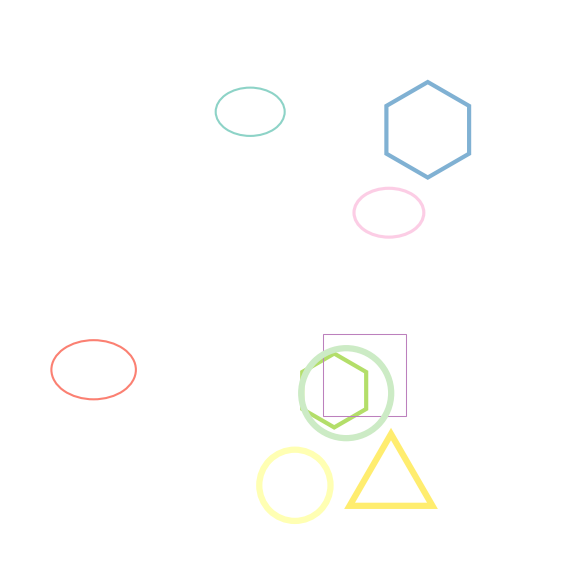[{"shape": "oval", "thickness": 1, "radius": 0.3, "center": [0.433, 0.806]}, {"shape": "circle", "thickness": 3, "radius": 0.31, "center": [0.511, 0.159]}, {"shape": "oval", "thickness": 1, "radius": 0.37, "center": [0.162, 0.359]}, {"shape": "hexagon", "thickness": 2, "radius": 0.41, "center": [0.741, 0.774]}, {"shape": "hexagon", "thickness": 2, "radius": 0.32, "center": [0.579, 0.323]}, {"shape": "oval", "thickness": 1.5, "radius": 0.3, "center": [0.673, 0.631]}, {"shape": "square", "thickness": 0.5, "radius": 0.36, "center": [0.632, 0.35]}, {"shape": "circle", "thickness": 3, "radius": 0.39, "center": [0.599, 0.318]}, {"shape": "triangle", "thickness": 3, "radius": 0.41, "center": [0.677, 0.165]}]